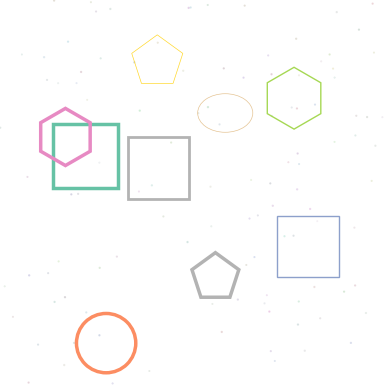[{"shape": "square", "thickness": 2.5, "radius": 0.42, "center": [0.222, 0.595]}, {"shape": "circle", "thickness": 2.5, "radius": 0.39, "center": [0.276, 0.109]}, {"shape": "square", "thickness": 1, "radius": 0.4, "center": [0.8, 0.36]}, {"shape": "hexagon", "thickness": 2.5, "radius": 0.37, "center": [0.17, 0.644]}, {"shape": "hexagon", "thickness": 1, "radius": 0.4, "center": [0.764, 0.745]}, {"shape": "pentagon", "thickness": 0.5, "radius": 0.35, "center": [0.408, 0.84]}, {"shape": "oval", "thickness": 0.5, "radius": 0.36, "center": [0.585, 0.707]}, {"shape": "square", "thickness": 2, "radius": 0.4, "center": [0.411, 0.564]}, {"shape": "pentagon", "thickness": 2.5, "radius": 0.32, "center": [0.559, 0.28]}]